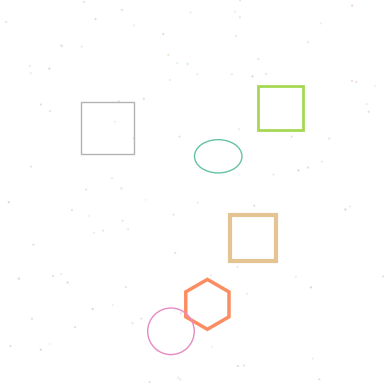[{"shape": "oval", "thickness": 1, "radius": 0.31, "center": [0.567, 0.594]}, {"shape": "hexagon", "thickness": 2.5, "radius": 0.32, "center": [0.539, 0.209]}, {"shape": "circle", "thickness": 1, "radius": 0.3, "center": [0.444, 0.139]}, {"shape": "square", "thickness": 2, "radius": 0.29, "center": [0.729, 0.719]}, {"shape": "square", "thickness": 3, "radius": 0.3, "center": [0.658, 0.381]}, {"shape": "square", "thickness": 1, "radius": 0.34, "center": [0.279, 0.668]}]